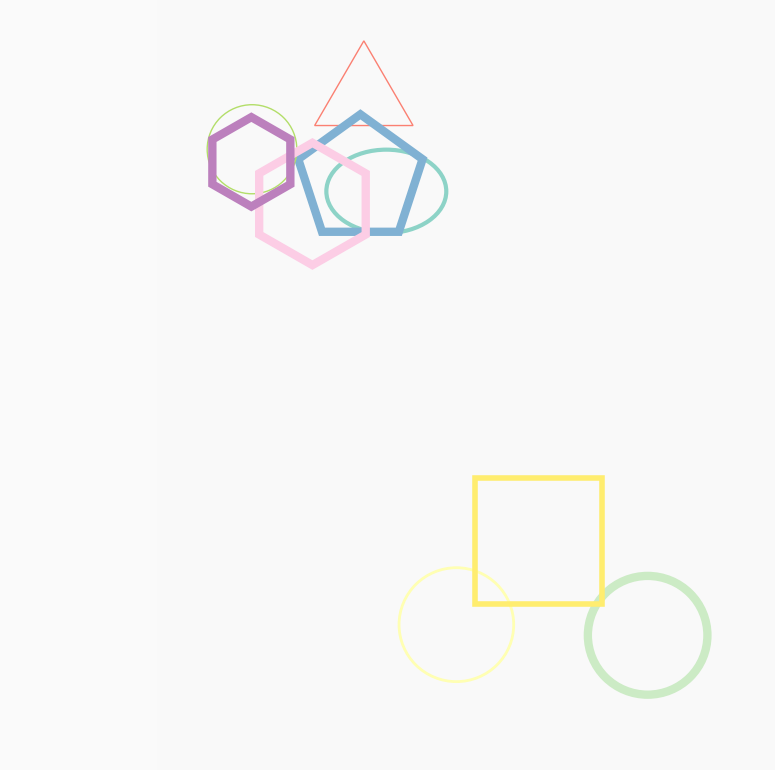[{"shape": "oval", "thickness": 1.5, "radius": 0.39, "center": [0.498, 0.751]}, {"shape": "circle", "thickness": 1, "radius": 0.37, "center": [0.589, 0.189]}, {"shape": "triangle", "thickness": 0.5, "radius": 0.37, "center": [0.469, 0.874]}, {"shape": "pentagon", "thickness": 3, "radius": 0.42, "center": [0.465, 0.767]}, {"shape": "circle", "thickness": 0.5, "radius": 0.29, "center": [0.325, 0.806]}, {"shape": "hexagon", "thickness": 3, "radius": 0.4, "center": [0.403, 0.735]}, {"shape": "hexagon", "thickness": 3, "radius": 0.29, "center": [0.324, 0.79]}, {"shape": "circle", "thickness": 3, "radius": 0.39, "center": [0.836, 0.175]}, {"shape": "square", "thickness": 2, "radius": 0.41, "center": [0.694, 0.297]}]